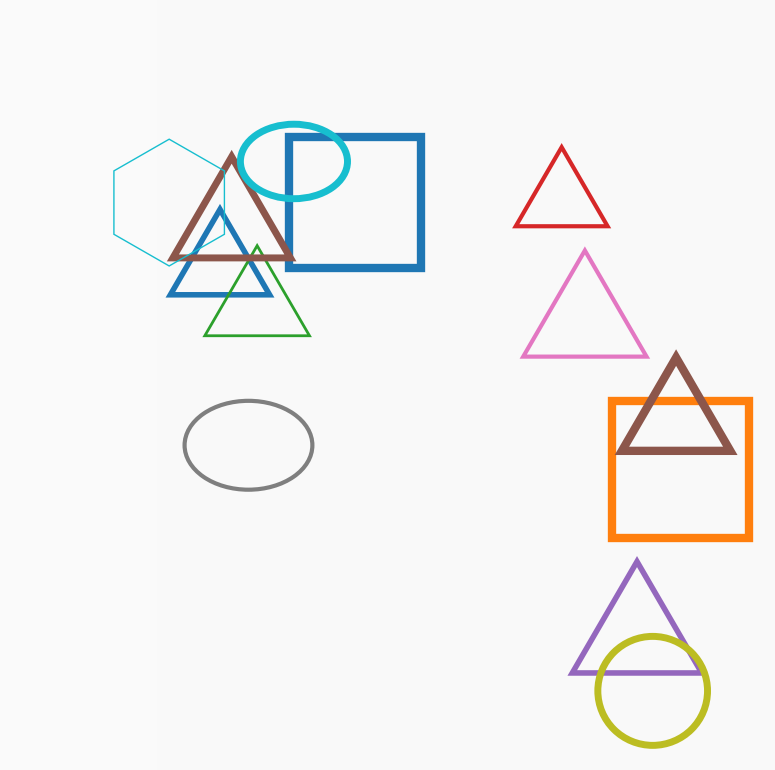[{"shape": "triangle", "thickness": 2, "radius": 0.37, "center": [0.284, 0.654]}, {"shape": "square", "thickness": 3, "radius": 0.43, "center": [0.459, 0.737]}, {"shape": "square", "thickness": 3, "radius": 0.44, "center": [0.878, 0.391]}, {"shape": "triangle", "thickness": 1, "radius": 0.39, "center": [0.332, 0.603]}, {"shape": "triangle", "thickness": 1.5, "radius": 0.34, "center": [0.725, 0.74]}, {"shape": "triangle", "thickness": 2, "radius": 0.48, "center": [0.822, 0.174]}, {"shape": "triangle", "thickness": 3, "radius": 0.4, "center": [0.872, 0.455]}, {"shape": "triangle", "thickness": 2.5, "radius": 0.44, "center": [0.299, 0.709]}, {"shape": "triangle", "thickness": 1.5, "radius": 0.46, "center": [0.755, 0.583]}, {"shape": "oval", "thickness": 1.5, "radius": 0.41, "center": [0.321, 0.422]}, {"shape": "circle", "thickness": 2.5, "radius": 0.35, "center": [0.842, 0.103]}, {"shape": "hexagon", "thickness": 0.5, "radius": 0.41, "center": [0.218, 0.737]}, {"shape": "oval", "thickness": 2.5, "radius": 0.35, "center": [0.379, 0.79]}]